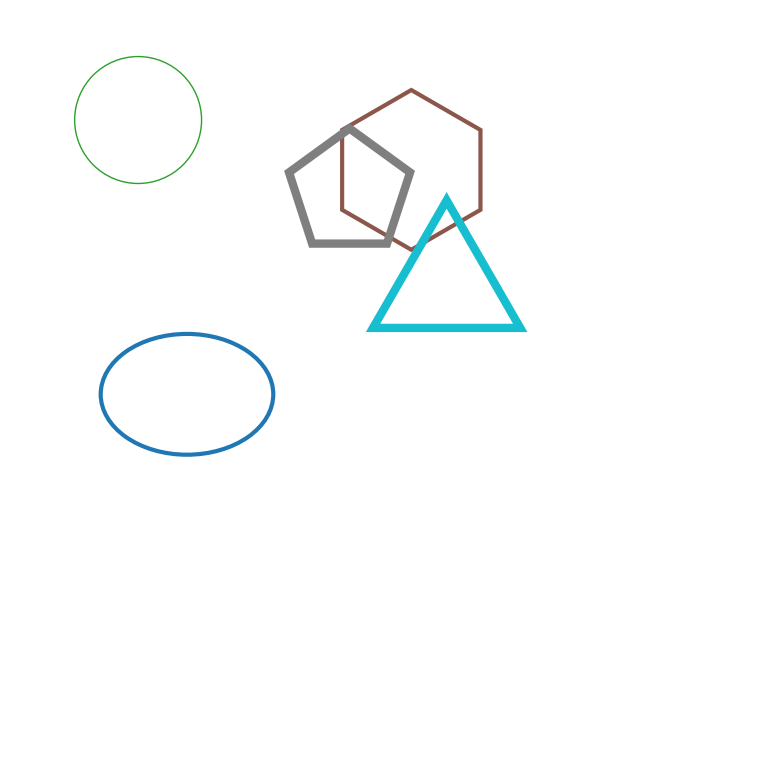[{"shape": "oval", "thickness": 1.5, "radius": 0.56, "center": [0.243, 0.488]}, {"shape": "circle", "thickness": 0.5, "radius": 0.41, "center": [0.179, 0.844]}, {"shape": "hexagon", "thickness": 1.5, "radius": 0.52, "center": [0.534, 0.779]}, {"shape": "pentagon", "thickness": 3, "radius": 0.41, "center": [0.454, 0.751]}, {"shape": "triangle", "thickness": 3, "radius": 0.55, "center": [0.58, 0.629]}]